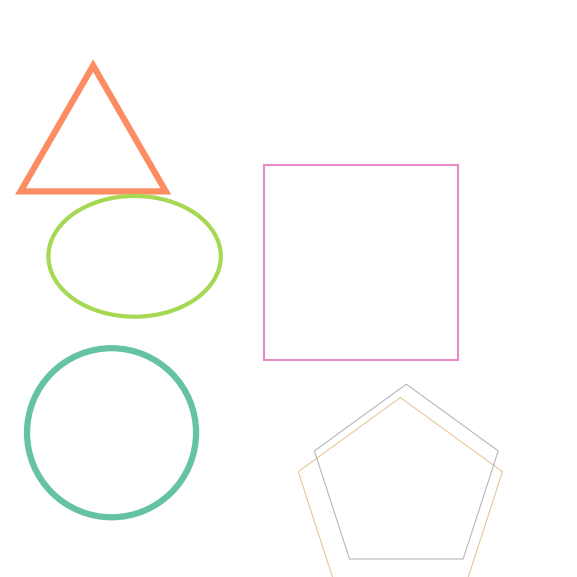[{"shape": "circle", "thickness": 3, "radius": 0.73, "center": [0.193, 0.25]}, {"shape": "triangle", "thickness": 3, "radius": 0.73, "center": [0.161, 0.74]}, {"shape": "square", "thickness": 1, "radius": 0.84, "center": [0.625, 0.544]}, {"shape": "oval", "thickness": 2, "radius": 0.75, "center": [0.233, 0.555]}, {"shape": "pentagon", "thickness": 0.5, "radius": 0.93, "center": [0.693, 0.125]}, {"shape": "pentagon", "thickness": 0.5, "radius": 0.84, "center": [0.704, 0.167]}]